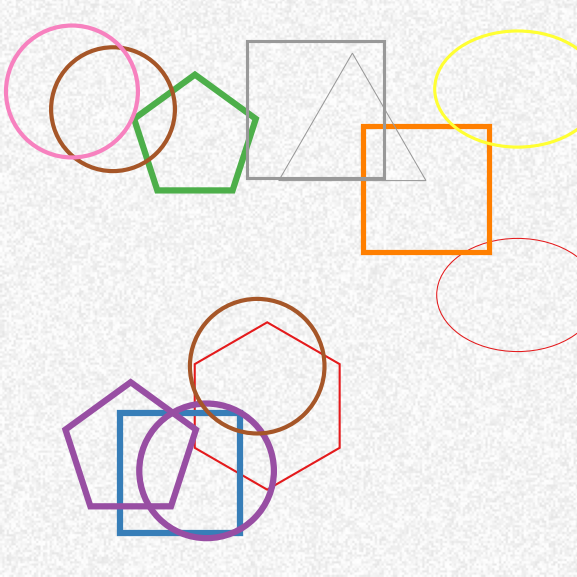[{"shape": "oval", "thickness": 0.5, "radius": 0.7, "center": [0.896, 0.488]}, {"shape": "hexagon", "thickness": 1, "radius": 0.72, "center": [0.463, 0.296]}, {"shape": "square", "thickness": 3, "radius": 0.52, "center": [0.311, 0.179]}, {"shape": "pentagon", "thickness": 3, "radius": 0.55, "center": [0.338, 0.759]}, {"shape": "pentagon", "thickness": 3, "radius": 0.59, "center": [0.226, 0.218]}, {"shape": "circle", "thickness": 3, "radius": 0.58, "center": [0.358, 0.184]}, {"shape": "square", "thickness": 2.5, "radius": 0.54, "center": [0.738, 0.671]}, {"shape": "oval", "thickness": 1.5, "radius": 0.72, "center": [0.896, 0.845]}, {"shape": "circle", "thickness": 2, "radius": 0.54, "center": [0.196, 0.81]}, {"shape": "circle", "thickness": 2, "radius": 0.58, "center": [0.445, 0.365]}, {"shape": "circle", "thickness": 2, "radius": 0.57, "center": [0.125, 0.841]}, {"shape": "triangle", "thickness": 0.5, "radius": 0.74, "center": [0.61, 0.76]}, {"shape": "square", "thickness": 1.5, "radius": 0.59, "center": [0.546, 0.81]}]